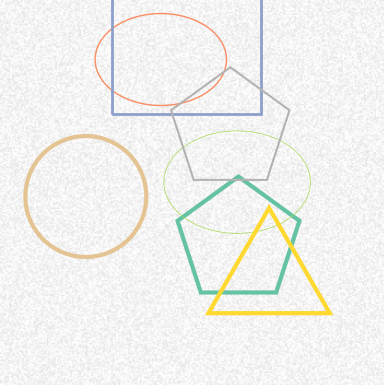[{"shape": "pentagon", "thickness": 3, "radius": 0.83, "center": [0.619, 0.375]}, {"shape": "oval", "thickness": 1, "radius": 0.85, "center": [0.418, 0.845]}, {"shape": "square", "thickness": 2, "radius": 0.97, "center": [0.485, 0.898]}, {"shape": "oval", "thickness": 0.5, "radius": 0.95, "center": [0.616, 0.527]}, {"shape": "triangle", "thickness": 3, "radius": 0.91, "center": [0.699, 0.278]}, {"shape": "circle", "thickness": 3, "radius": 0.79, "center": [0.223, 0.49]}, {"shape": "pentagon", "thickness": 1.5, "radius": 0.81, "center": [0.598, 0.664]}]